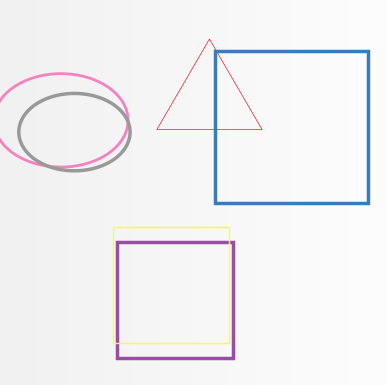[{"shape": "triangle", "thickness": 0.5, "radius": 0.78, "center": [0.541, 0.742]}, {"shape": "square", "thickness": 2.5, "radius": 0.99, "center": [0.752, 0.669]}, {"shape": "square", "thickness": 2.5, "radius": 0.75, "center": [0.451, 0.221]}, {"shape": "square", "thickness": 1, "radius": 0.75, "center": [0.441, 0.261]}, {"shape": "oval", "thickness": 2, "radius": 0.87, "center": [0.157, 0.687]}, {"shape": "oval", "thickness": 2.5, "radius": 0.72, "center": [0.192, 0.657]}]